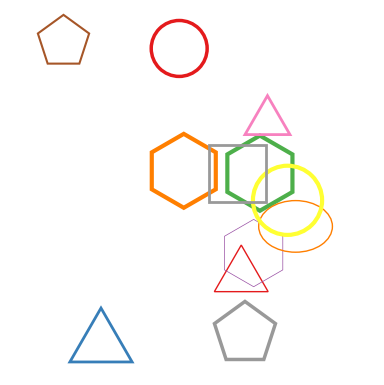[{"shape": "circle", "thickness": 2.5, "radius": 0.36, "center": [0.465, 0.874]}, {"shape": "triangle", "thickness": 1, "radius": 0.4, "center": [0.627, 0.283]}, {"shape": "triangle", "thickness": 2, "radius": 0.47, "center": [0.262, 0.107]}, {"shape": "hexagon", "thickness": 3, "radius": 0.49, "center": [0.675, 0.55]}, {"shape": "hexagon", "thickness": 0.5, "radius": 0.44, "center": [0.659, 0.343]}, {"shape": "oval", "thickness": 1, "radius": 0.48, "center": [0.768, 0.412]}, {"shape": "hexagon", "thickness": 3, "radius": 0.48, "center": [0.477, 0.556]}, {"shape": "circle", "thickness": 3, "radius": 0.45, "center": [0.747, 0.48]}, {"shape": "pentagon", "thickness": 1.5, "radius": 0.35, "center": [0.165, 0.891]}, {"shape": "triangle", "thickness": 2, "radius": 0.34, "center": [0.695, 0.684]}, {"shape": "pentagon", "thickness": 2.5, "radius": 0.42, "center": [0.636, 0.134]}, {"shape": "square", "thickness": 2, "radius": 0.37, "center": [0.616, 0.55]}]